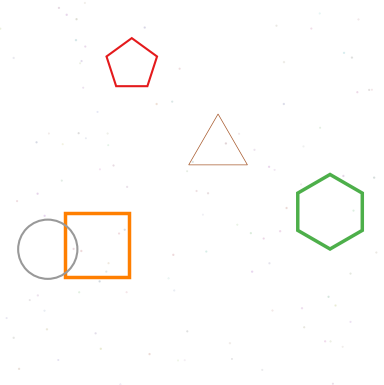[{"shape": "pentagon", "thickness": 1.5, "radius": 0.35, "center": [0.342, 0.832]}, {"shape": "hexagon", "thickness": 2.5, "radius": 0.48, "center": [0.857, 0.45]}, {"shape": "square", "thickness": 2.5, "radius": 0.42, "center": [0.252, 0.363]}, {"shape": "triangle", "thickness": 0.5, "radius": 0.44, "center": [0.566, 0.616]}, {"shape": "circle", "thickness": 1.5, "radius": 0.38, "center": [0.124, 0.353]}]